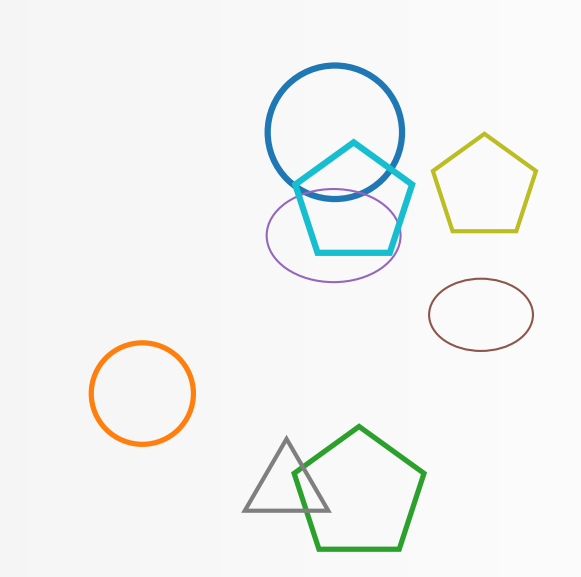[{"shape": "circle", "thickness": 3, "radius": 0.58, "center": [0.576, 0.77]}, {"shape": "circle", "thickness": 2.5, "radius": 0.44, "center": [0.245, 0.318]}, {"shape": "pentagon", "thickness": 2.5, "radius": 0.59, "center": [0.618, 0.143]}, {"shape": "oval", "thickness": 1, "radius": 0.58, "center": [0.574, 0.591]}, {"shape": "oval", "thickness": 1, "radius": 0.45, "center": [0.828, 0.454]}, {"shape": "triangle", "thickness": 2, "radius": 0.41, "center": [0.493, 0.156]}, {"shape": "pentagon", "thickness": 2, "radius": 0.47, "center": [0.833, 0.674]}, {"shape": "pentagon", "thickness": 3, "radius": 0.53, "center": [0.608, 0.647]}]